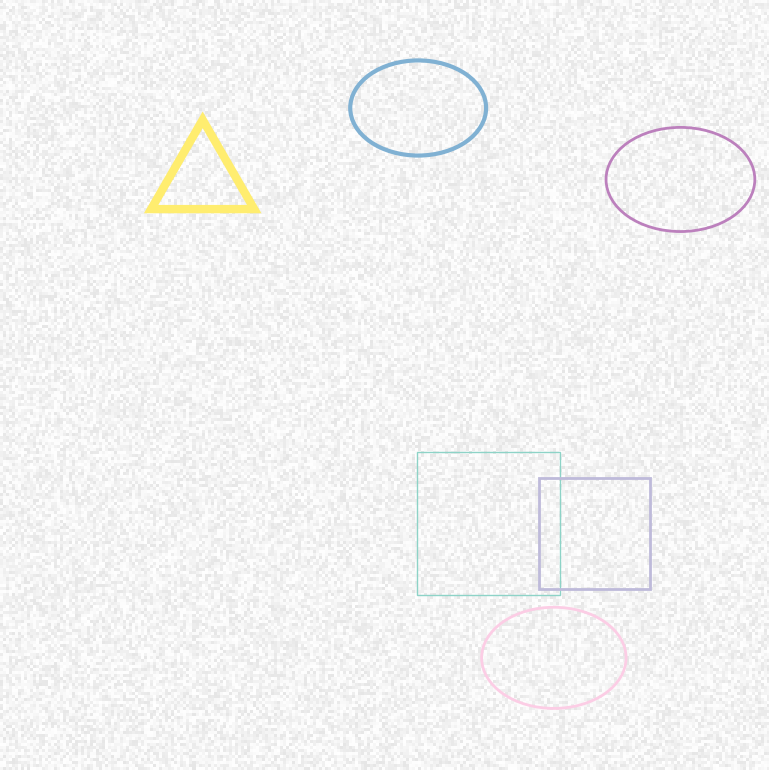[{"shape": "square", "thickness": 0.5, "radius": 0.46, "center": [0.635, 0.32]}, {"shape": "square", "thickness": 1, "radius": 0.36, "center": [0.772, 0.307]}, {"shape": "oval", "thickness": 1.5, "radius": 0.44, "center": [0.543, 0.86]}, {"shape": "oval", "thickness": 1, "radius": 0.47, "center": [0.719, 0.146]}, {"shape": "oval", "thickness": 1, "radius": 0.48, "center": [0.884, 0.767]}, {"shape": "triangle", "thickness": 3, "radius": 0.39, "center": [0.263, 0.767]}]